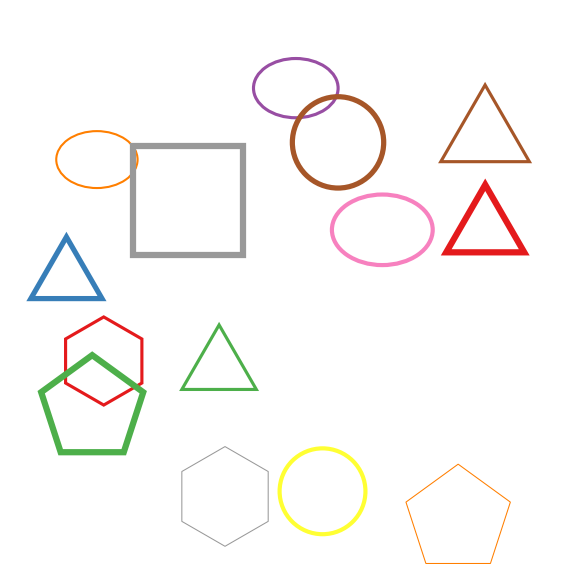[{"shape": "hexagon", "thickness": 1.5, "radius": 0.38, "center": [0.18, 0.374]}, {"shape": "triangle", "thickness": 3, "radius": 0.39, "center": [0.84, 0.601]}, {"shape": "triangle", "thickness": 2.5, "radius": 0.36, "center": [0.115, 0.518]}, {"shape": "pentagon", "thickness": 3, "radius": 0.46, "center": [0.16, 0.291]}, {"shape": "triangle", "thickness": 1.5, "radius": 0.37, "center": [0.379, 0.362]}, {"shape": "oval", "thickness": 1.5, "radius": 0.37, "center": [0.512, 0.847]}, {"shape": "pentagon", "thickness": 0.5, "radius": 0.48, "center": [0.793, 0.1]}, {"shape": "oval", "thickness": 1, "radius": 0.35, "center": [0.168, 0.723]}, {"shape": "circle", "thickness": 2, "radius": 0.37, "center": [0.558, 0.148]}, {"shape": "circle", "thickness": 2.5, "radius": 0.4, "center": [0.585, 0.753]}, {"shape": "triangle", "thickness": 1.5, "radius": 0.44, "center": [0.84, 0.763]}, {"shape": "oval", "thickness": 2, "radius": 0.44, "center": [0.662, 0.601]}, {"shape": "hexagon", "thickness": 0.5, "radius": 0.43, "center": [0.39, 0.139]}, {"shape": "square", "thickness": 3, "radius": 0.47, "center": [0.326, 0.652]}]